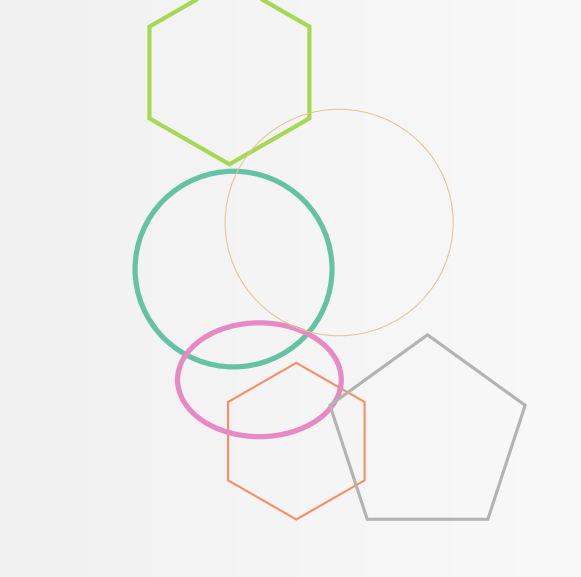[{"shape": "circle", "thickness": 2.5, "radius": 0.85, "center": [0.402, 0.533]}, {"shape": "hexagon", "thickness": 1, "radius": 0.68, "center": [0.51, 0.235]}, {"shape": "oval", "thickness": 2.5, "radius": 0.7, "center": [0.446, 0.342]}, {"shape": "hexagon", "thickness": 2, "radius": 0.79, "center": [0.395, 0.874]}, {"shape": "circle", "thickness": 0.5, "radius": 0.98, "center": [0.583, 0.614]}, {"shape": "pentagon", "thickness": 1.5, "radius": 0.88, "center": [0.736, 0.243]}]